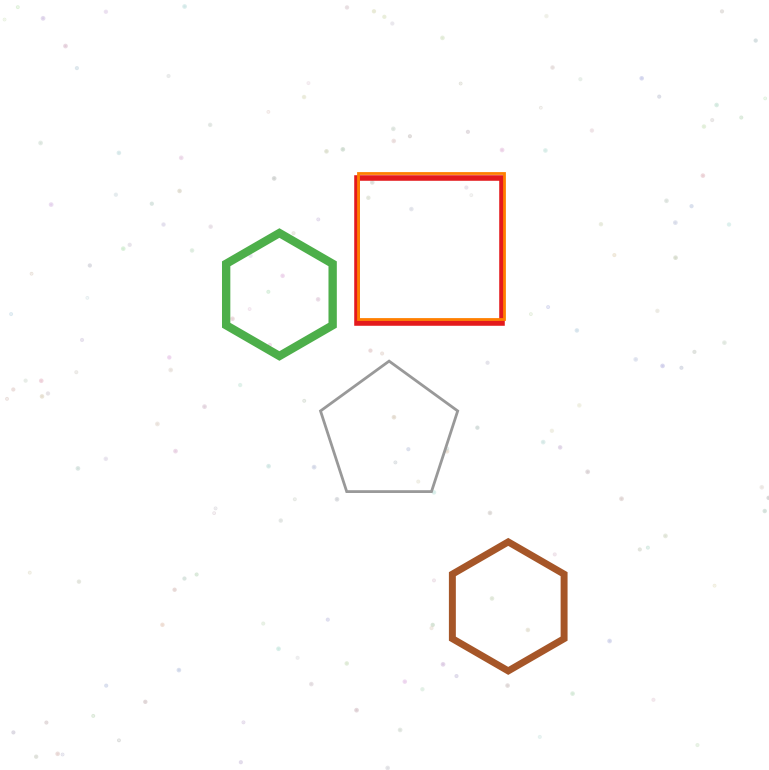[{"shape": "square", "thickness": 2, "radius": 0.47, "center": [0.557, 0.675]}, {"shape": "hexagon", "thickness": 3, "radius": 0.4, "center": [0.363, 0.618]}, {"shape": "square", "thickness": 1, "radius": 0.47, "center": [0.559, 0.681]}, {"shape": "hexagon", "thickness": 2.5, "radius": 0.42, "center": [0.66, 0.212]}, {"shape": "pentagon", "thickness": 1, "radius": 0.47, "center": [0.505, 0.437]}]